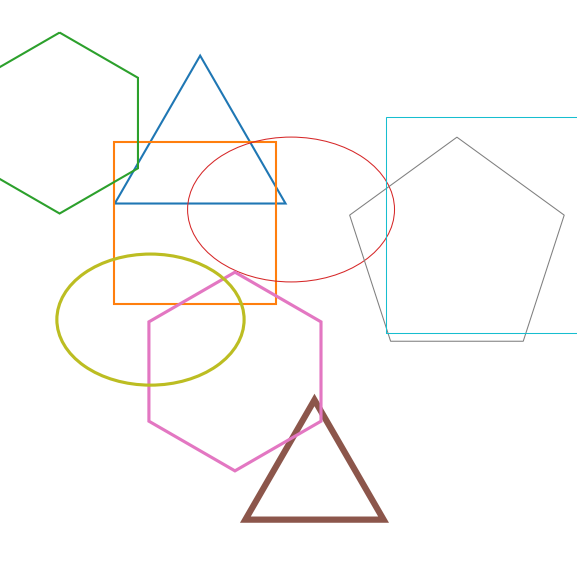[{"shape": "triangle", "thickness": 1, "radius": 0.85, "center": [0.347, 0.732]}, {"shape": "square", "thickness": 1, "radius": 0.7, "center": [0.337, 0.613]}, {"shape": "hexagon", "thickness": 1, "radius": 0.78, "center": [0.103, 0.786]}, {"shape": "oval", "thickness": 0.5, "radius": 0.9, "center": [0.504, 0.636]}, {"shape": "triangle", "thickness": 3, "radius": 0.69, "center": [0.545, 0.168]}, {"shape": "hexagon", "thickness": 1.5, "radius": 0.86, "center": [0.407, 0.356]}, {"shape": "pentagon", "thickness": 0.5, "radius": 0.98, "center": [0.791, 0.566]}, {"shape": "oval", "thickness": 1.5, "radius": 0.81, "center": [0.261, 0.446]}, {"shape": "square", "thickness": 0.5, "radius": 0.93, "center": [0.856, 0.61]}]